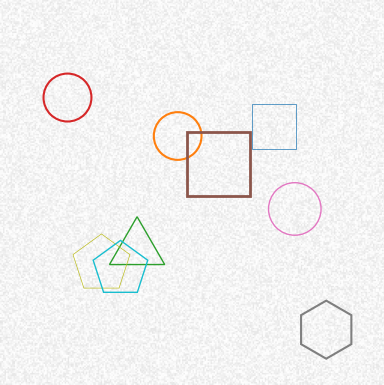[{"shape": "square", "thickness": 0.5, "radius": 0.29, "center": [0.712, 0.671]}, {"shape": "circle", "thickness": 1.5, "radius": 0.31, "center": [0.461, 0.647]}, {"shape": "triangle", "thickness": 1, "radius": 0.41, "center": [0.356, 0.354]}, {"shape": "circle", "thickness": 1.5, "radius": 0.31, "center": [0.175, 0.747]}, {"shape": "square", "thickness": 2, "radius": 0.41, "center": [0.568, 0.574]}, {"shape": "circle", "thickness": 1, "radius": 0.34, "center": [0.766, 0.457]}, {"shape": "hexagon", "thickness": 1.5, "radius": 0.38, "center": [0.847, 0.144]}, {"shape": "pentagon", "thickness": 0.5, "radius": 0.39, "center": [0.264, 0.315]}, {"shape": "pentagon", "thickness": 1, "radius": 0.37, "center": [0.313, 0.301]}]